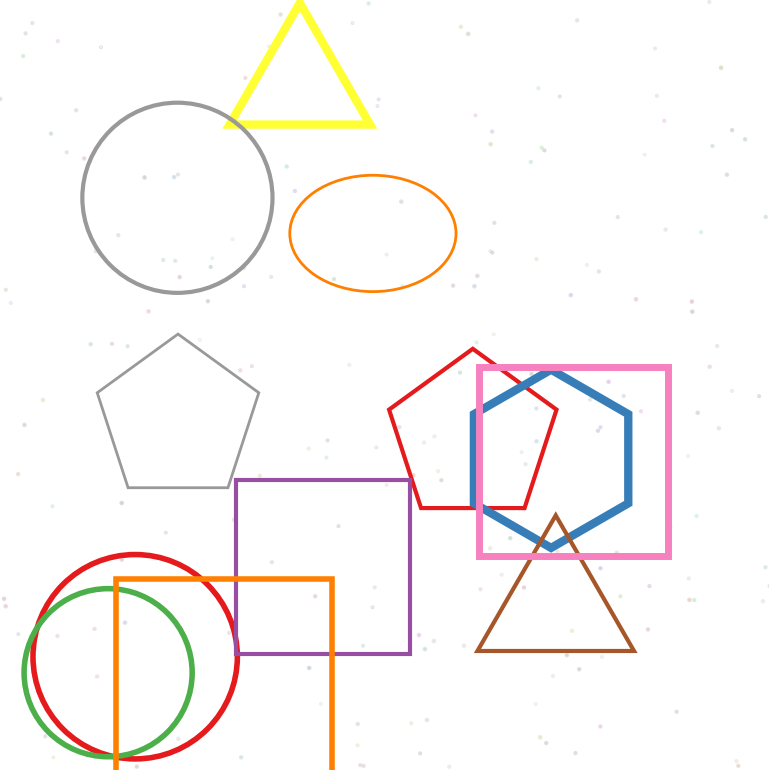[{"shape": "circle", "thickness": 2, "radius": 0.66, "center": [0.176, 0.147]}, {"shape": "pentagon", "thickness": 1.5, "radius": 0.57, "center": [0.614, 0.433]}, {"shape": "hexagon", "thickness": 3, "radius": 0.58, "center": [0.716, 0.404]}, {"shape": "circle", "thickness": 2, "radius": 0.55, "center": [0.14, 0.126]}, {"shape": "square", "thickness": 1.5, "radius": 0.57, "center": [0.419, 0.264]}, {"shape": "oval", "thickness": 1, "radius": 0.54, "center": [0.484, 0.697]}, {"shape": "square", "thickness": 2, "radius": 0.7, "center": [0.291, 0.108]}, {"shape": "triangle", "thickness": 3, "radius": 0.53, "center": [0.389, 0.891]}, {"shape": "triangle", "thickness": 1.5, "radius": 0.59, "center": [0.722, 0.213]}, {"shape": "square", "thickness": 2.5, "radius": 0.61, "center": [0.745, 0.401]}, {"shape": "circle", "thickness": 1.5, "radius": 0.62, "center": [0.23, 0.743]}, {"shape": "pentagon", "thickness": 1, "radius": 0.55, "center": [0.231, 0.456]}]